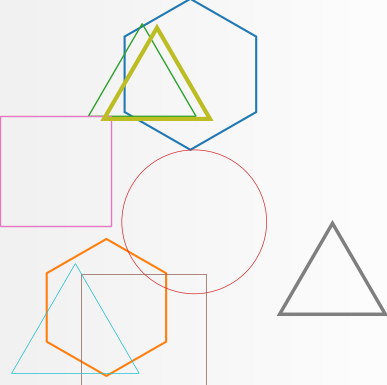[{"shape": "hexagon", "thickness": 1.5, "radius": 0.98, "center": [0.491, 0.807]}, {"shape": "hexagon", "thickness": 1.5, "radius": 0.89, "center": [0.275, 0.201]}, {"shape": "triangle", "thickness": 1, "radius": 0.8, "center": [0.367, 0.778]}, {"shape": "circle", "thickness": 0.5, "radius": 0.93, "center": [0.501, 0.424]}, {"shape": "square", "thickness": 0.5, "radius": 0.8, "center": [0.37, 0.128]}, {"shape": "square", "thickness": 1, "radius": 0.72, "center": [0.144, 0.555]}, {"shape": "triangle", "thickness": 2.5, "radius": 0.79, "center": [0.858, 0.262]}, {"shape": "triangle", "thickness": 3, "radius": 0.79, "center": [0.405, 0.77]}, {"shape": "triangle", "thickness": 0.5, "radius": 0.95, "center": [0.195, 0.125]}]